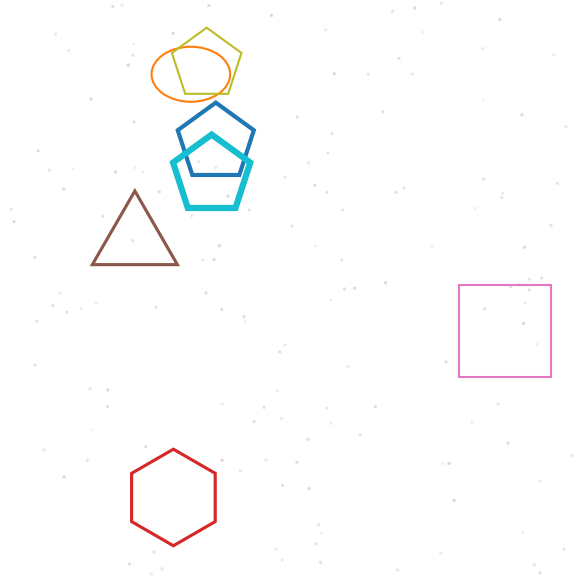[{"shape": "pentagon", "thickness": 2, "radius": 0.35, "center": [0.374, 0.752]}, {"shape": "oval", "thickness": 1, "radius": 0.34, "center": [0.33, 0.871]}, {"shape": "hexagon", "thickness": 1.5, "radius": 0.42, "center": [0.3, 0.138]}, {"shape": "triangle", "thickness": 1.5, "radius": 0.43, "center": [0.234, 0.583]}, {"shape": "square", "thickness": 1, "radius": 0.4, "center": [0.875, 0.426]}, {"shape": "pentagon", "thickness": 1, "radius": 0.32, "center": [0.358, 0.888]}, {"shape": "pentagon", "thickness": 3, "radius": 0.35, "center": [0.367, 0.696]}]